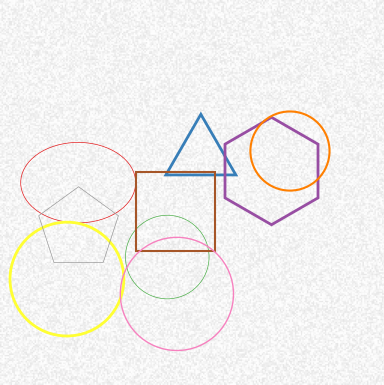[{"shape": "oval", "thickness": 0.5, "radius": 0.75, "center": [0.203, 0.526]}, {"shape": "triangle", "thickness": 2, "radius": 0.52, "center": [0.522, 0.598]}, {"shape": "circle", "thickness": 0.5, "radius": 0.54, "center": [0.434, 0.332]}, {"shape": "hexagon", "thickness": 2, "radius": 0.7, "center": [0.705, 0.556]}, {"shape": "circle", "thickness": 1.5, "radius": 0.51, "center": [0.753, 0.608]}, {"shape": "circle", "thickness": 2, "radius": 0.74, "center": [0.174, 0.275]}, {"shape": "square", "thickness": 1.5, "radius": 0.51, "center": [0.456, 0.45]}, {"shape": "circle", "thickness": 1, "radius": 0.73, "center": [0.459, 0.237]}, {"shape": "pentagon", "thickness": 0.5, "radius": 0.54, "center": [0.204, 0.406]}]